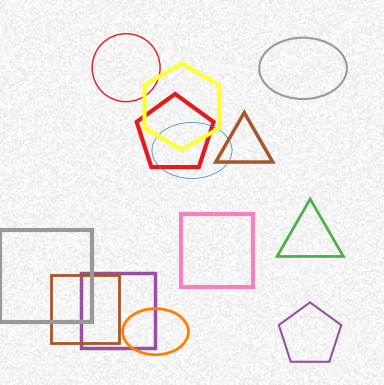[{"shape": "circle", "thickness": 1, "radius": 0.44, "center": [0.328, 0.824]}, {"shape": "pentagon", "thickness": 3, "radius": 0.53, "center": [0.455, 0.651]}, {"shape": "oval", "thickness": 0.5, "radius": 0.52, "center": [0.499, 0.609]}, {"shape": "triangle", "thickness": 2, "radius": 0.5, "center": [0.806, 0.384]}, {"shape": "square", "thickness": 2.5, "radius": 0.48, "center": [0.307, 0.193]}, {"shape": "pentagon", "thickness": 1.5, "radius": 0.43, "center": [0.805, 0.129]}, {"shape": "oval", "thickness": 2, "radius": 0.43, "center": [0.404, 0.138]}, {"shape": "hexagon", "thickness": 3, "radius": 0.56, "center": [0.472, 0.723]}, {"shape": "triangle", "thickness": 2.5, "radius": 0.43, "center": [0.634, 0.622]}, {"shape": "square", "thickness": 2, "radius": 0.44, "center": [0.22, 0.197]}, {"shape": "square", "thickness": 3, "radius": 0.47, "center": [0.564, 0.35]}, {"shape": "square", "thickness": 3, "radius": 0.59, "center": [0.12, 0.283]}, {"shape": "oval", "thickness": 1.5, "radius": 0.57, "center": [0.787, 0.823]}]